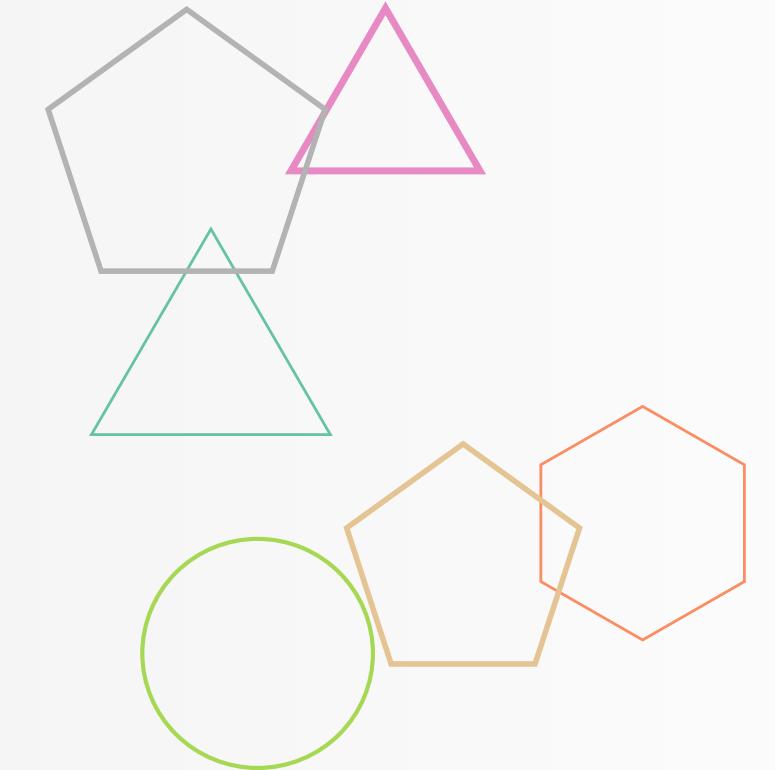[{"shape": "triangle", "thickness": 1, "radius": 0.89, "center": [0.272, 0.525]}, {"shape": "hexagon", "thickness": 1, "radius": 0.76, "center": [0.829, 0.321]}, {"shape": "triangle", "thickness": 2.5, "radius": 0.7, "center": [0.497, 0.848]}, {"shape": "circle", "thickness": 1.5, "radius": 0.74, "center": [0.332, 0.151]}, {"shape": "pentagon", "thickness": 2, "radius": 0.79, "center": [0.598, 0.265]}, {"shape": "pentagon", "thickness": 2, "radius": 0.94, "center": [0.241, 0.8]}]